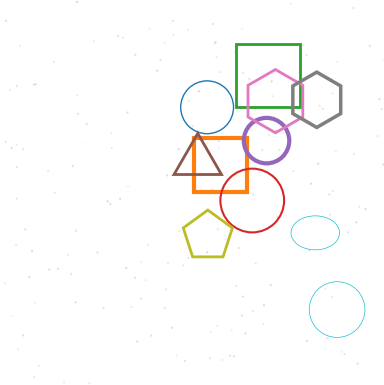[{"shape": "circle", "thickness": 1, "radius": 0.34, "center": [0.538, 0.721]}, {"shape": "square", "thickness": 3, "radius": 0.35, "center": [0.572, 0.571]}, {"shape": "square", "thickness": 2, "radius": 0.41, "center": [0.696, 0.805]}, {"shape": "circle", "thickness": 1.5, "radius": 0.41, "center": [0.655, 0.479]}, {"shape": "circle", "thickness": 3, "radius": 0.3, "center": [0.692, 0.635]}, {"shape": "triangle", "thickness": 2, "radius": 0.36, "center": [0.514, 0.582]}, {"shape": "hexagon", "thickness": 2, "radius": 0.41, "center": [0.715, 0.737]}, {"shape": "hexagon", "thickness": 2.5, "radius": 0.36, "center": [0.823, 0.741]}, {"shape": "pentagon", "thickness": 2, "radius": 0.34, "center": [0.54, 0.387]}, {"shape": "oval", "thickness": 0.5, "radius": 0.32, "center": [0.819, 0.395]}, {"shape": "circle", "thickness": 0.5, "radius": 0.36, "center": [0.876, 0.196]}]